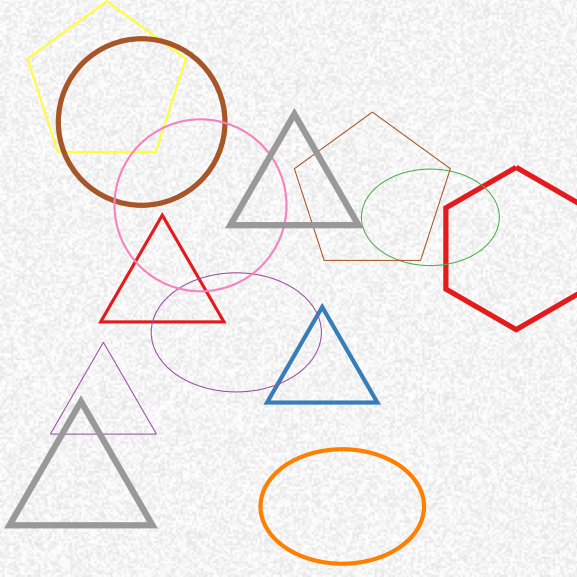[{"shape": "hexagon", "thickness": 2.5, "radius": 0.7, "center": [0.894, 0.569]}, {"shape": "triangle", "thickness": 1.5, "radius": 0.62, "center": [0.281, 0.503]}, {"shape": "triangle", "thickness": 2, "radius": 0.55, "center": [0.558, 0.357]}, {"shape": "oval", "thickness": 0.5, "radius": 0.6, "center": [0.745, 0.623]}, {"shape": "triangle", "thickness": 0.5, "radius": 0.53, "center": [0.179, 0.3]}, {"shape": "oval", "thickness": 0.5, "radius": 0.74, "center": [0.409, 0.424]}, {"shape": "oval", "thickness": 2, "radius": 0.71, "center": [0.593, 0.122]}, {"shape": "pentagon", "thickness": 1, "radius": 0.72, "center": [0.185, 0.853]}, {"shape": "circle", "thickness": 2.5, "radius": 0.72, "center": [0.245, 0.788]}, {"shape": "pentagon", "thickness": 0.5, "radius": 0.71, "center": [0.645, 0.663]}, {"shape": "circle", "thickness": 1, "radius": 0.74, "center": [0.347, 0.644]}, {"shape": "triangle", "thickness": 3, "radius": 0.72, "center": [0.14, 0.161]}, {"shape": "triangle", "thickness": 3, "radius": 0.64, "center": [0.51, 0.673]}]